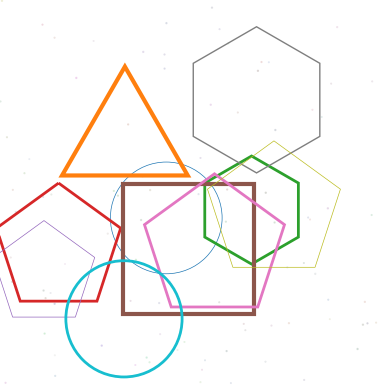[{"shape": "circle", "thickness": 0.5, "radius": 0.73, "center": [0.432, 0.434]}, {"shape": "triangle", "thickness": 3, "radius": 0.94, "center": [0.324, 0.638]}, {"shape": "hexagon", "thickness": 2, "radius": 0.7, "center": [0.653, 0.454]}, {"shape": "pentagon", "thickness": 2, "radius": 0.85, "center": [0.152, 0.355]}, {"shape": "pentagon", "thickness": 0.5, "radius": 0.69, "center": [0.114, 0.288]}, {"shape": "square", "thickness": 3, "radius": 0.85, "center": [0.489, 0.354]}, {"shape": "pentagon", "thickness": 2, "radius": 0.96, "center": [0.557, 0.357]}, {"shape": "hexagon", "thickness": 1, "radius": 0.95, "center": [0.666, 0.741]}, {"shape": "pentagon", "thickness": 0.5, "radius": 0.91, "center": [0.712, 0.453]}, {"shape": "circle", "thickness": 2, "radius": 0.75, "center": [0.322, 0.172]}]